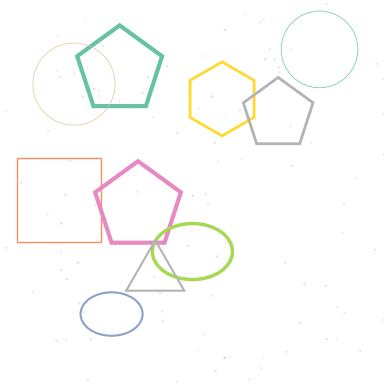[{"shape": "pentagon", "thickness": 3, "radius": 0.58, "center": [0.311, 0.818]}, {"shape": "circle", "thickness": 0.5, "radius": 0.5, "center": [0.83, 0.872]}, {"shape": "square", "thickness": 1, "radius": 0.54, "center": [0.154, 0.48]}, {"shape": "oval", "thickness": 1.5, "radius": 0.4, "center": [0.29, 0.184]}, {"shape": "pentagon", "thickness": 3, "radius": 0.59, "center": [0.358, 0.464]}, {"shape": "oval", "thickness": 2.5, "radius": 0.52, "center": [0.5, 0.347]}, {"shape": "hexagon", "thickness": 2, "radius": 0.48, "center": [0.577, 0.743]}, {"shape": "circle", "thickness": 0.5, "radius": 0.53, "center": [0.192, 0.782]}, {"shape": "triangle", "thickness": 1.5, "radius": 0.44, "center": [0.403, 0.289]}, {"shape": "pentagon", "thickness": 2, "radius": 0.48, "center": [0.723, 0.704]}]